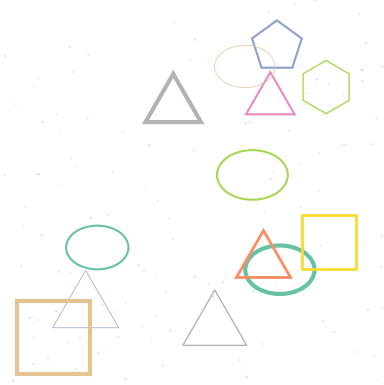[{"shape": "oval", "thickness": 1.5, "radius": 0.41, "center": [0.253, 0.357]}, {"shape": "oval", "thickness": 3, "radius": 0.45, "center": [0.727, 0.299]}, {"shape": "triangle", "thickness": 2, "radius": 0.41, "center": [0.684, 0.32]}, {"shape": "triangle", "thickness": 0.5, "radius": 0.5, "center": [0.222, 0.198]}, {"shape": "pentagon", "thickness": 1.5, "radius": 0.34, "center": [0.719, 0.879]}, {"shape": "triangle", "thickness": 1.5, "radius": 0.36, "center": [0.702, 0.74]}, {"shape": "hexagon", "thickness": 1, "radius": 0.34, "center": [0.847, 0.774]}, {"shape": "oval", "thickness": 1.5, "radius": 0.46, "center": [0.656, 0.546]}, {"shape": "square", "thickness": 2, "radius": 0.35, "center": [0.855, 0.371]}, {"shape": "oval", "thickness": 0.5, "radius": 0.39, "center": [0.636, 0.827]}, {"shape": "square", "thickness": 3, "radius": 0.48, "center": [0.138, 0.123]}, {"shape": "triangle", "thickness": 3, "radius": 0.42, "center": [0.45, 0.725]}, {"shape": "triangle", "thickness": 1, "radius": 0.48, "center": [0.558, 0.151]}]